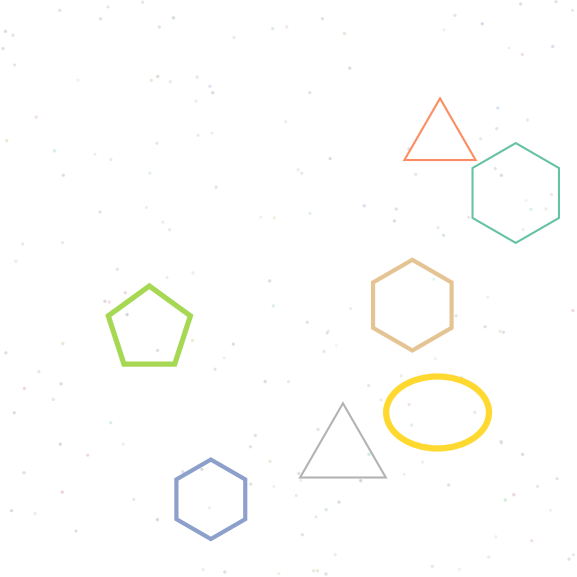[{"shape": "hexagon", "thickness": 1, "radius": 0.43, "center": [0.893, 0.665]}, {"shape": "triangle", "thickness": 1, "radius": 0.36, "center": [0.762, 0.758]}, {"shape": "hexagon", "thickness": 2, "radius": 0.34, "center": [0.365, 0.135]}, {"shape": "pentagon", "thickness": 2.5, "radius": 0.37, "center": [0.259, 0.429]}, {"shape": "oval", "thickness": 3, "radius": 0.45, "center": [0.758, 0.285]}, {"shape": "hexagon", "thickness": 2, "radius": 0.39, "center": [0.714, 0.471]}, {"shape": "triangle", "thickness": 1, "radius": 0.43, "center": [0.594, 0.215]}]